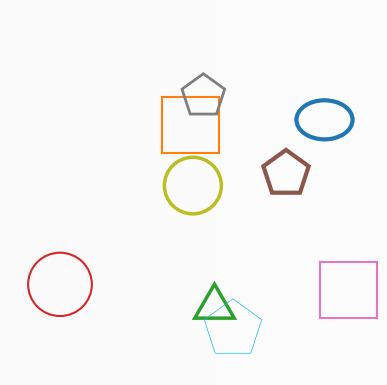[{"shape": "oval", "thickness": 3, "radius": 0.36, "center": [0.837, 0.689]}, {"shape": "square", "thickness": 1.5, "radius": 0.37, "center": [0.491, 0.676]}, {"shape": "triangle", "thickness": 2.5, "radius": 0.29, "center": [0.554, 0.203]}, {"shape": "circle", "thickness": 1.5, "radius": 0.41, "center": [0.155, 0.261]}, {"shape": "pentagon", "thickness": 3, "radius": 0.31, "center": [0.738, 0.549]}, {"shape": "square", "thickness": 1.5, "radius": 0.36, "center": [0.899, 0.247]}, {"shape": "pentagon", "thickness": 2, "radius": 0.29, "center": [0.525, 0.751]}, {"shape": "circle", "thickness": 2.5, "radius": 0.37, "center": [0.498, 0.518]}, {"shape": "pentagon", "thickness": 0.5, "radius": 0.39, "center": [0.601, 0.146]}]